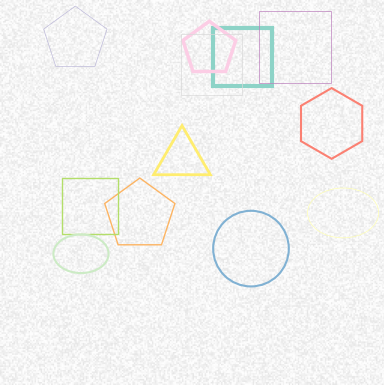[{"shape": "square", "thickness": 3, "radius": 0.38, "center": [0.63, 0.852]}, {"shape": "oval", "thickness": 0.5, "radius": 0.46, "center": [0.891, 0.447]}, {"shape": "pentagon", "thickness": 0.5, "radius": 0.43, "center": [0.196, 0.898]}, {"shape": "hexagon", "thickness": 1.5, "radius": 0.46, "center": [0.861, 0.679]}, {"shape": "circle", "thickness": 1.5, "radius": 0.49, "center": [0.652, 0.354]}, {"shape": "pentagon", "thickness": 1, "radius": 0.48, "center": [0.363, 0.442]}, {"shape": "square", "thickness": 1, "radius": 0.36, "center": [0.234, 0.466]}, {"shape": "pentagon", "thickness": 2.5, "radius": 0.36, "center": [0.544, 0.873]}, {"shape": "square", "thickness": 0.5, "radius": 0.39, "center": [0.55, 0.833]}, {"shape": "square", "thickness": 0.5, "radius": 0.47, "center": [0.765, 0.879]}, {"shape": "oval", "thickness": 1.5, "radius": 0.36, "center": [0.21, 0.341]}, {"shape": "triangle", "thickness": 2, "radius": 0.43, "center": [0.473, 0.589]}]